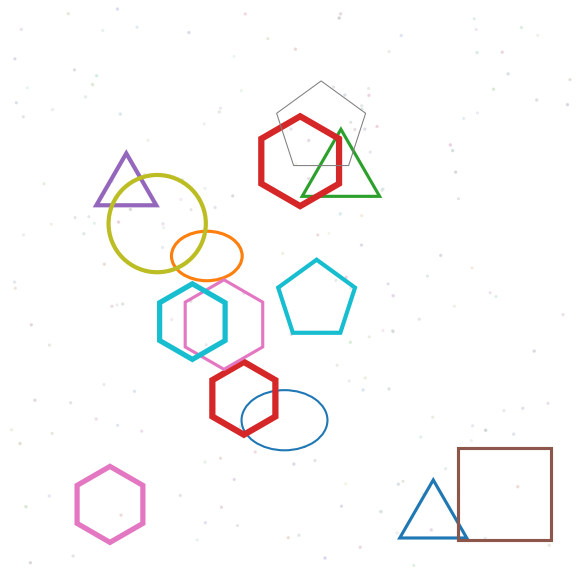[{"shape": "triangle", "thickness": 1.5, "radius": 0.33, "center": [0.75, 0.101]}, {"shape": "oval", "thickness": 1, "radius": 0.37, "center": [0.493, 0.271]}, {"shape": "oval", "thickness": 1.5, "radius": 0.31, "center": [0.358, 0.556]}, {"shape": "triangle", "thickness": 1.5, "radius": 0.39, "center": [0.59, 0.698]}, {"shape": "hexagon", "thickness": 3, "radius": 0.32, "center": [0.422, 0.309]}, {"shape": "hexagon", "thickness": 3, "radius": 0.39, "center": [0.52, 0.72]}, {"shape": "triangle", "thickness": 2, "radius": 0.3, "center": [0.219, 0.674]}, {"shape": "square", "thickness": 1.5, "radius": 0.4, "center": [0.873, 0.144]}, {"shape": "hexagon", "thickness": 2.5, "radius": 0.33, "center": [0.19, 0.126]}, {"shape": "hexagon", "thickness": 1.5, "radius": 0.39, "center": [0.388, 0.437]}, {"shape": "pentagon", "thickness": 0.5, "radius": 0.41, "center": [0.556, 0.778]}, {"shape": "circle", "thickness": 2, "radius": 0.42, "center": [0.272, 0.612]}, {"shape": "pentagon", "thickness": 2, "radius": 0.35, "center": [0.548, 0.479]}, {"shape": "hexagon", "thickness": 2.5, "radius": 0.33, "center": [0.333, 0.442]}]